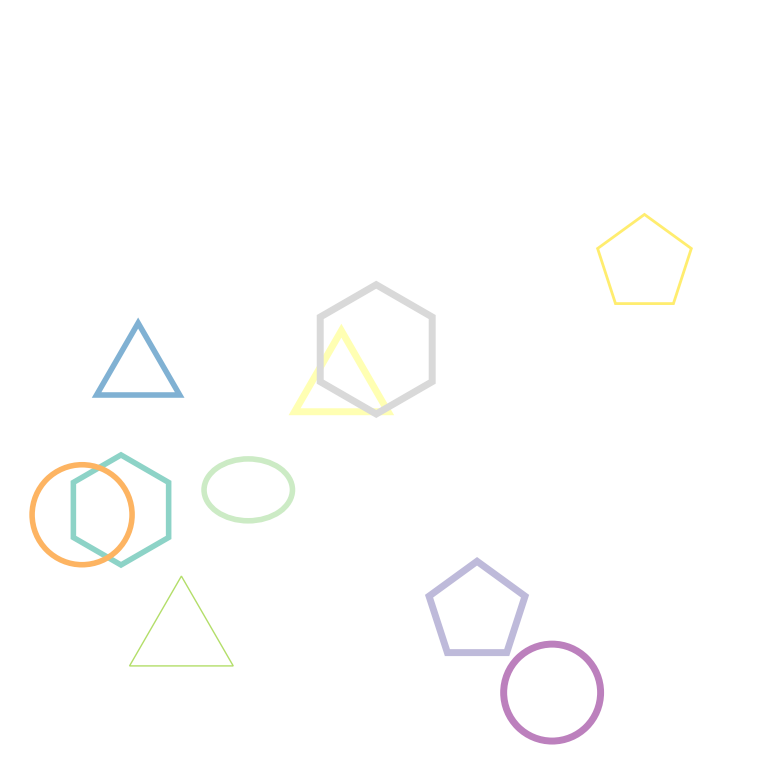[{"shape": "hexagon", "thickness": 2, "radius": 0.36, "center": [0.157, 0.338]}, {"shape": "triangle", "thickness": 2.5, "radius": 0.35, "center": [0.443, 0.5]}, {"shape": "pentagon", "thickness": 2.5, "radius": 0.33, "center": [0.62, 0.205]}, {"shape": "triangle", "thickness": 2, "radius": 0.31, "center": [0.179, 0.518]}, {"shape": "circle", "thickness": 2, "radius": 0.32, "center": [0.107, 0.332]}, {"shape": "triangle", "thickness": 0.5, "radius": 0.39, "center": [0.236, 0.174]}, {"shape": "hexagon", "thickness": 2.5, "radius": 0.42, "center": [0.489, 0.546]}, {"shape": "circle", "thickness": 2.5, "radius": 0.31, "center": [0.717, 0.101]}, {"shape": "oval", "thickness": 2, "radius": 0.29, "center": [0.322, 0.364]}, {"shape": "pentagon", "thickness": 1, "radius": 0.32, "center": [0.837, 0.657]}]